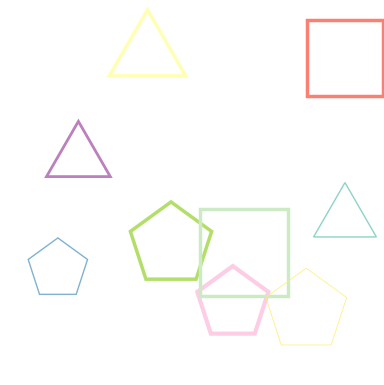[{"shape": "triangle", "thickness": 1, "radius": 0.47, "center": [0.896, 0.432]}, {"shape": "triangle", "thickness": 2.5, "radius": 0.57, "center": [0.383, 0.86]}, {"shape": "square", "thickness": 2.5, "radius": 0.5, "center": [0.896, 0.85]}, {"shape": "pentagon", "thickness": 1, "radius": 0.41, "center": [0.15, 0.301]}, {"shape": "pentagon", "thickness": 2.5, "radius": 0.55, "center": [0.444, 0.365]}, {"shape": "pentagon", "thickness": 3, "radius": 0.49, "center": [0.605, 0.212]}, {"shape": "triangle", "thickness": 2, "radius": 0.48, "center": [0.204, 0.589]}, {"shape": "square", "thickness": 2.5, "radius": 0.57, "center": [0.634, 0.344]}, {"shape": "pentagon", "thickness": 0.5, "radius": 0.55, "center": [0.795, 0.193]}]